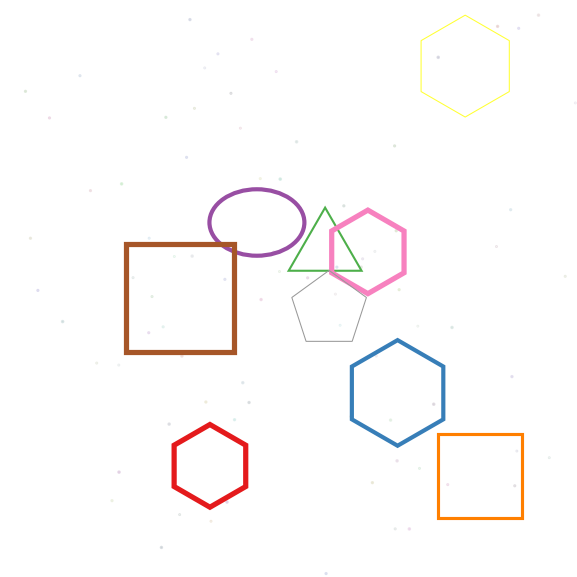[{"shape": "hexagon", "thickness": 2.5, "radius": 0.36, "center": [0.364, 0.192]}, {"shape": "hexagon", "thickness": 2, "radius": 0.46, "center": [0.688, 0.319]}, {"shape": "triangle", "thickness": 1, "radius": 0.36, "center": [0.563, 0.567]}, {"shape": "oval", "thickness": 2, "radius": 0.41, "center": [0.445, 0.614]}, {"shape": "square", "thickness": 1.5, "radius": 0.36, "center": [0.832, 0.175]}, {"shape": "hexagon", "thickness": 0.5, "radius": 0.44, "center": [0.806, 0.885]}, {"shape": "square", "thickness": 2.5, "radius": 0.47, "center": [0.312, 0.482]}, {"shape": "hexagon", "thickness": 2.5, "radius": 0.36, "center": [0.637, 0.563]}, {"shape": "pentagon", "thickness": 0.5, "radius": 0.34, "center": [0.57, 0.463]}]